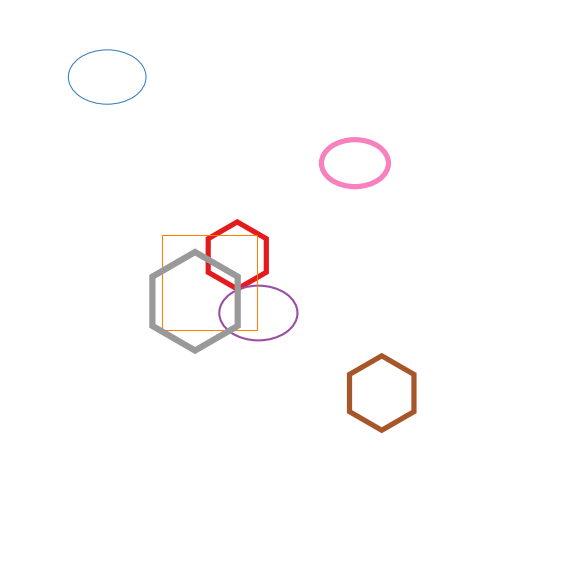[{"shape": "hexagon", "thickness": 2.5, "radius": 0.29, "center": [0.411, 0.557]}, {"shape": "oval", "thickness": 0.5, "radius": 0.34, "center": [0.186, 0.866]}, {"shape": "oval", "thickness": 1, "radius": 0.34, "center": [0.447, 0.457]}, {"shape": "square", "thickness": 0.5, "radius": 0.41, "center": [0.363, 0.51]}, {"shape": "hexagon", "thickness": 2.5, "radius": 0.32, "center": [0.661, 0.319]}, {"shape": "oval", "thickness": 2.5, "radius": 0.29, "center": [0.615, 0.717]}, {"shape": "hexagon", "thickness": 3, "radius": 0.43, "center": [0.338, 0.477]}]